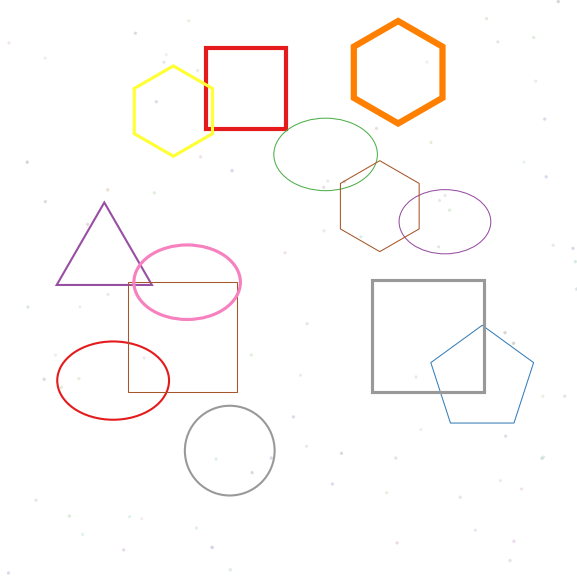[{"shape": "square", "thickness": 2, "radius": 0.35, "center": [0.426, 0.845]}, {"shape": "oval", "thickness": 1, "radius": 0.48, "center": [0.196, 0.34]}, {"shape": "pentagon", "thickness": 0.5, "radius": 0.47, "center": [0.835, 0.342]}, {"shape": "oval", "thickness": 0.5, "radius": 0.45, "center": [0.564, 0.732]}, {"shape": "triangle", "thickness": 1, "radius": 0.48, "center": [0.181, 0.553]}, {"shape": "oval", "thickness": 0.5, "radius": 0.4, "center": [0.77, 0.615]}, {"shape": "hexagon", "thickness": 3, "radius": 0.44, "center": [0.689, 0.874]}, {"shape": "hexagon", "thickness": 1.5, "radius": 0.39, "center": [0.3, 0.807]}, {"shape": "hexagon", "thickness": 0.5, "radius": 0.39, "center": [0.658, 0.642]}, {"shape": "square", "thickness": 0.5, "radius": 0.47, "center": [0.316, 0.415]}, {"shape": "oval", "thickness": 1.5, "radius": 0.46, "center": [0.324, 0.51]}, {"shape": "circle", "thickness": 1, "radius": 0.39, "center": [0.398, 0.219]}, {"shape": "square", "thickness": 1.5, "radius": 0.48, "center": [0.74, 0.418]}]